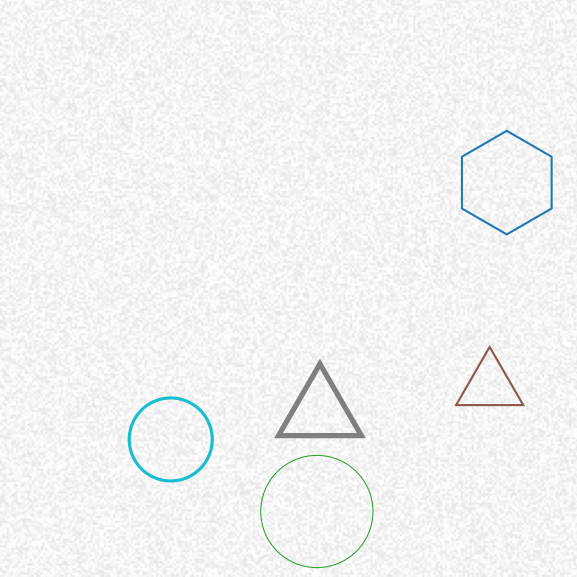[{"shape": "hexagon", "thickness": 1, "radius": 0.45, "center": [0.878, 0.683]}, {"shape": "circle", "thickness": 0.5, "radius": 0.49, "center": [0.549, 0.113]}, {"shape": "triangle", "thickness": 1, "radius": 0.34, "center": [0.848, 0.331]}, {"shape": "triangle", "thickness": 2.5, "radius": 0.41, "center": [0.554, 0.286]}, {"shape": "circle", "thickness": 1.5, "radius": 0.36, "center": [0.296, 0.238]}]